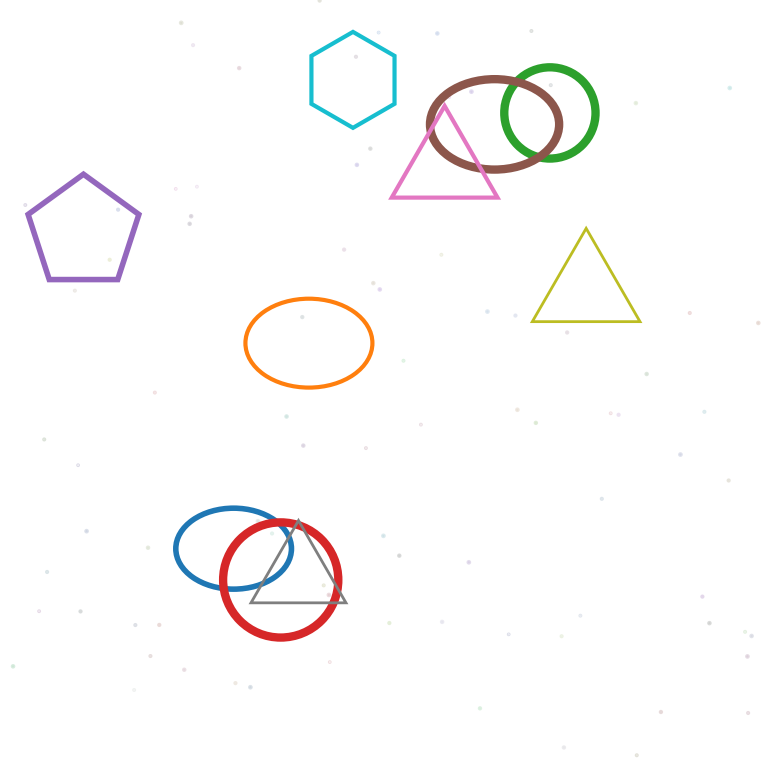[{"shape": "oval", "thickness": 2, "radius": 0.38, "center": [0.303, 0.287]}, {"shape": "oval", "thickness": 1.5, "radius": 0.41, "center": [0.401, 0.554]}, {"shape": "circle", "thickness": 3, "radius": 0.3, "center": [0.714, 0.853]}, {"shape": "circle", "thickness": 3, "radius": 0.37, "center": [0.365, 0.247]}, {"shape": "pentagon", "thickness": 2, "radius": 0.38, "center": [0.108, 0.698]}, {"shape": "oval", "thickness": 3, "radius": 0.42, "center": [0.642, 0.838]}, {"shape": "triangle", "thickness": 1.5, "radius": 0.4, "center": [0.577, 0.783]}, {"shape": "triangle", "thickness": 1, "radius": 0.36, "center": [0.388, 0.253]}, {"shape": "triangle", "thickness": 1, "radius": 0.4, "center": [0.761, 0.623]}, {"shape": "hexagon", "thickness": 1.5, "radius": 0.31, "center": [0.458, 0.896]}]